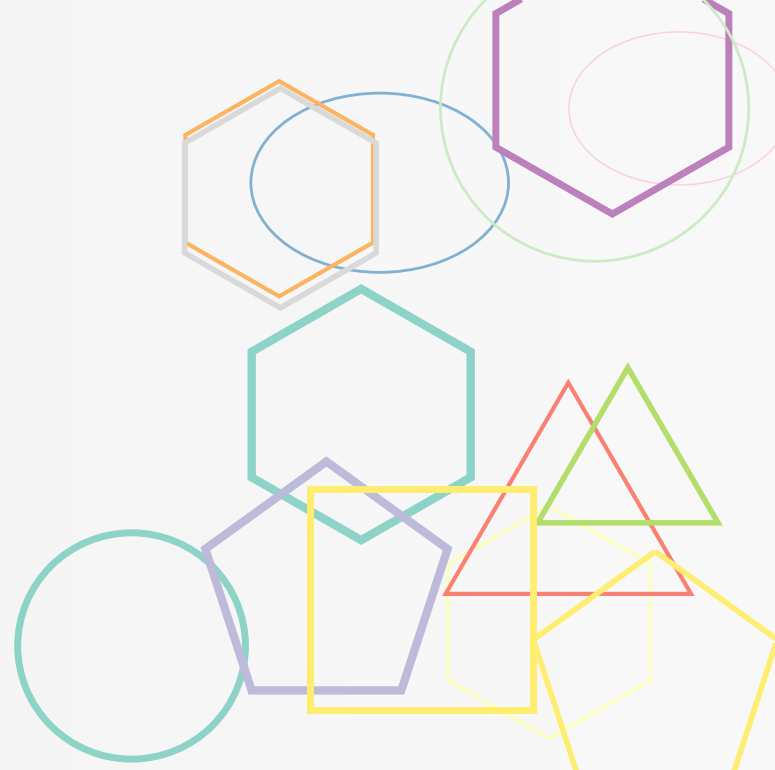[{"shape": "hexagon", "thickness": 3, "radius": 0.82, "center": [0.466, 0.462]}, {"shape": "circle", "thickness": 2.5, "radius": 0.73, "center": [0.17, 0.161]}, {"shape": "hexagon", "thickness": 1, "radius": 0.75, "center": [0.709, 0.192]}, {"shape": "pentagon", "thickness": 3, "radius": 0.82, "center": [0.421, 0.236]}, {"shape": "triangle", "thickness": 1.5, "radius": 0.91, "center": [0.733, 0.32]}, {"shape": "oval", "thickness": 1, "radius": 0.83, "center": [0.49, 0.763]}, {"shape": "hexagon", "thickness": 1.5, "radius": 0.7, "center": [0.36, 0.755]}, {"shape": "triangle", "thickness": 2, "radius": 0.67, "center": [0.81, 0.388]}, {"shape": "oval", "thickness": 0.5, "radius": 0.71, "center": [0.876, 0.859]}, {"shape": "hexagon", "thickness": 2, "radius": 0.71, "center": [0.362, 0.743]}, {"shape": "hexagon", "thickness": 2.5, "radius": 0.87, "center": [0.79, 0.896]}, {"shape": "circle", "thickness": 1, "radius": 0.99, "center": [0.767, 0.86]}, {"shape": "pentagon", "thickness": 2, "radius": 0.83, "center": [0.846, 0.118]}, {"shape": "square", "thickness": 2.5, "radius": 0.72, "center": [0.544, 0.222]}]